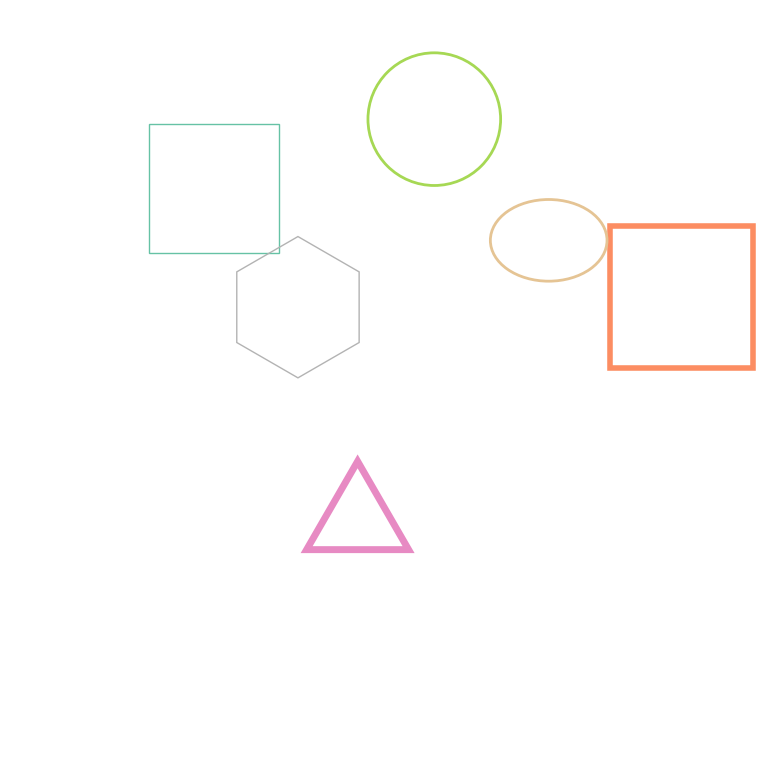[{"shape": "square", "thickness": 0.5, "radius": 0.42, "center": [0.278, 0.755]}, {"shape": "square", "thickness": 2, "radius": 0.46, "center": [0.885, 0.615]}, {"shape": "triangle", "thickness": 2.5, "radius": 0.38, "center": [0.464, 0.324]}, {"shape": "circle", "thickness": 1, "radius": 0.43, "center": [0.564, 0.845]}, {"shape": "oval", "thickness": 1, "radius": 0.38, "center": [0.713, 0.688]}, {"shape": "hexagon", "thickness": 0.5, "radius": 0.46, "center": [0.387, 0.601]}]